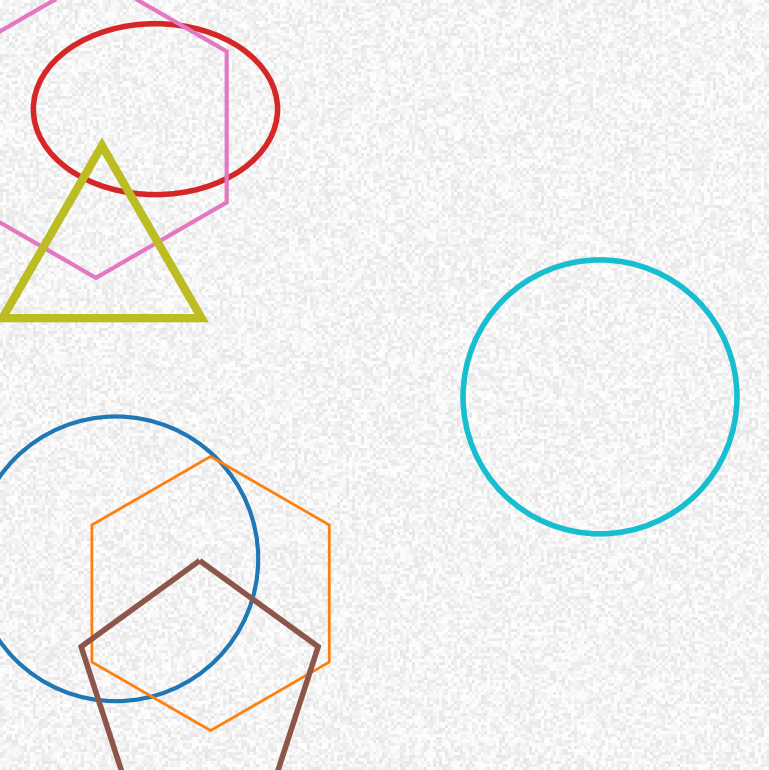[{"shape": "circle", "thickness": 1.5, "radius": 0.92, "center": [0.15, 0.274]}, {"shape": "hexagon", "thickness": 1, "radius": 0.89, "center": [0.273, 0.229]}, {"shape": "oval", "thickness": 2, "radius": 0.79, "center": [0.202, 0.858]}, {"shape": "pentagon", "thickness": 2, "radius": 0.81, "center": [0.259, 0.11]}, {"shape": "hexagon", "thickness": 1.5, "radius": 0.98, "center": [0.125, 0.835]}, {"shape": "triangle", "thickness": 3, "radius": 0.75, "center": [0.132, 0.661]}, {"shape": "circle", "thickness": 2, "radius": 0.89, "center": [0.779, 0.485]}]